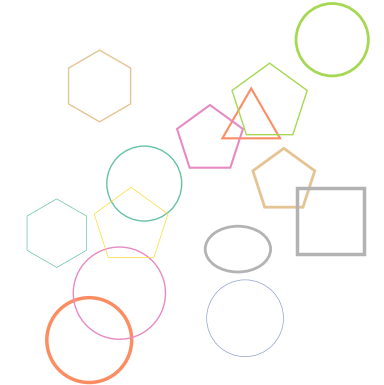[{"shape": "circle", "thickness": 1, "radius": 0.49, "center": [0.375, 0.523]}, {"shape": "hexagon", "thickness": 0.5, "radius": 0.45, "center": [0.147, 0.394]}, {"shape": "circle", "thickness": 2.5, "radius": 0.55, "center": [0.232, 0.117]}, {"shape": "triangle", "thickness": 1.5, "radius": 0.43, "center": [0.652, 0.684]}, {"shape": "circle", "thickness": 0.5, "radius": 0.5, "center": [0.637, 0.173]}, {"shape": "circle", "thickness": 1, "radius": 0.6, "center": [0.31, 0.239]}, {"shape": "pentagon", "thickness": 1.5, "radius": 0.45, "center": [0.545, 0.637]}, {"shape": "pentagon", "thickness": 1, "radius": 0.51, "center": [0.7, 0.733]}, {"shape": "circle", "thickness": 2, "radius": 0.47, "center": [0.863, 0.897]}, {"shape": "pentagon", "thickness": 0.5, "radius": 0.5, "center": [0.34, 0.413]}, {"shape": "hexagon", "thickness": 1, "radius": 0.47, "center": [0.259, 0.777]}, {"shape": "pentagon", "thickness": 2, "radius": 0.42, "center": [0.737, 0.53]}, {"shape": "square", "thickness": 2.5, "radius": 0.43, "center": [0.857, 0.426]}, {"shape": "oval", "thickness": 2, "radius": 0.42, "center": [0.618, 0.353]}]